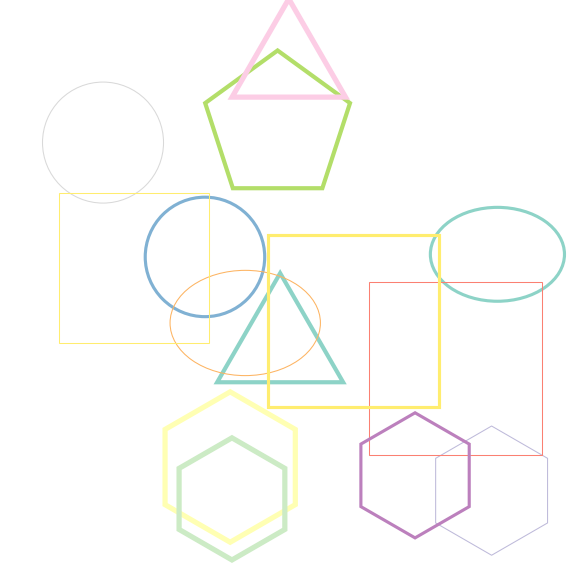[{"shape": "triangle", "thickness": 2, "radius": 0.63, "center": [0.485, 0.4]}, {"shape": "oval", "thickness": 1.5, "radius": 0.58, "center": [0.861, 0.559]}, {"shape": "hexagon", "thickness": 2.5, "radius": 0.65, "center": [0.399, 0.19]}, {"shape": "hexagon", "thickness": 0.5, "radius": 0.56, "center": [0.851, 0.15]}, {"shape": "square", "thickness": 0.5, "radius": 0.75, "center": [0.788, 0.362]}, {"shape": "circle", "thickness": 1.5, "radius": 0.52, "center": [0.355, 0.554]}, {"shape": "oval", "thickness": 0.5, "radius": 0.65, "center": [0.425, 0.44]}, {"shape": "pentagon", "thickness": 2, "radius": 0.66, "center": [0.481, 0.78]}, {"shape": "triangle", "thickness": 2.5, "radius": 0.57, "center": [0.5, 0.888]}, {"shape": "circle", "thickness": 0.5, "radius": 0.52, "center": [0.178, 0.752]}, {"shape": "hexagon", "thickness": 1.5, "radius": 0.54, "center": [0.719, 0.176]}, {"shape": "hexagon", "thickness": 2.5, "radius": 0.53, "center": [0.402, 0.135]}, {"shape": "square", "thickness": 0.5, "radius": 0.65, "center": [0.232, 0.535]}, {"shape": "square", "thickness": 1.5, "radius": 0.74, "center": [0.612, 0.444]}]